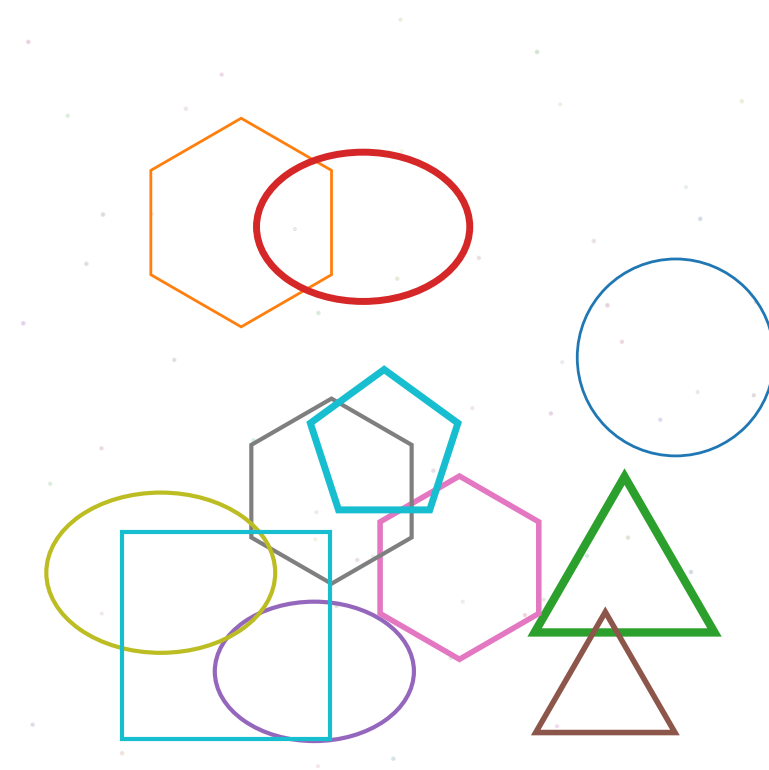[{"shape": "circle", "thickness": 1, "radius": 0.64, "center": [0.878, 0.536]}, {"shape": "hexagon", "thickness": 1, "radius": 0.68, "center": [0.313, 0.711]}, {"shape": "triangle", "thickness": 3, "radius": 0.67, "center": [0.811, 0.246]}, {"shape": "oval", "thickness": 2.5, "radius": 0.69, "center": [0.472, 0.705]}, {"shape": "oval", "thickness": 1.5, "radius": 0.65, "center": [0.408, 0.128]}, {"shape": "triangle", "thickness": 2, "radius": 0.52, "center": [0.786, 0.101]}, {"shape": "hexagon", "thickness": 2, "radius": 0.59, "center": [0.597, 0.263]}, {"shape": "hexagon", "thickness": 1.5, "radius": 0.6, "center": [0.43, 0.362]}, {"shape": "oval", "thickness": 1.5, "radius": 0.74, "center": [0.209, 0.256]}, {"shape": "square", "thickness": 1.5, "radius": 0.67, "center": [0.293, 0.175]}, {"shape": "pentagon", "thickness": 2.5, "radius": 0.5, "center": [0.499, 0.419]}]